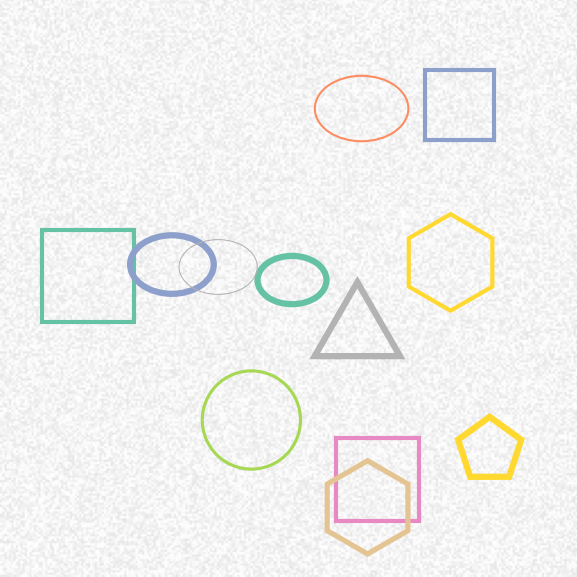[{"shape": "oval", "thickness": 3, "radius": 0.3, "center": [0.506, 0.514]}, {"shape": "square", "thickness": 2, "radius": 0.4, "center": [0.153, 0.521]}, {"shape": "oval", "thickness": 1, "radius": 0.4, "center": [0.626, 0.811]}, {"shape": "oval", "thickness": 3, "radius": 0.36, "center": [0.298, 0.541]}, {"shape": "square", "thickness": 2, "radius": 0.3, "center": [0.796, 0.817]}, {"shape": "square", "thickness": 2, "radius": 0.36, "center": [0.653, 0.168]}, {"shape": "circle", "thickness": 1.5, "radius": 0.43, "center": [0.435, 0.272]}, {"shape": "hexagon", "thickness": 2, "radius": 0.42, "center": [0.78, 0.545]}, {"shape": "pentagon", "thickness": 3, "radius": 0.29, "center": [0.848, 0.22]}, {"shape": "hexagon", "thickness": 2.5, "radius": 0.4, "center": [0.636, 0.121]}, {"shape": "triangle", "thickness": 3, "radius": 0.43, "center": [0.619, 0.425]}, {"shape": "oval", "thickness": 0.5, "radius": 0.34, "center": [0.378, 0.537]}]